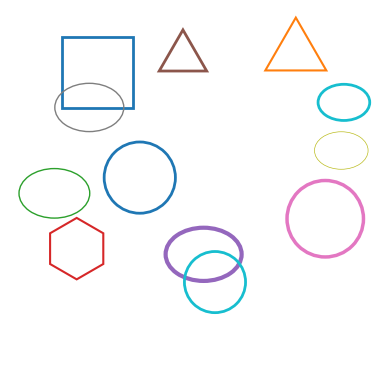[{"shape": "square", "thickness": 2, "radius": 0.46, "center": [0.254, 0.813]}, {"shape": "circle", "thickness": 2, "radius": 0.46, "center": [0.363, 0.539]}, {"shape": "triangle", "thickness": 1.5, "radius": 0.46, "center": [0.768, 0.863]}, {"shape": "oval", "thickness": 1, "radius": 0.46, "center": [0.141, 0.498]}, {"shape": "hexagon", "thickness": 1.5, "radius": 0.4, "center": [0.199, 0.354]}, {"shape": "oval", "thickness": 3, "radius": 0.49, "center": [0.529, 0.339]}, {"shape": "triangle", "thickness": 2, "radius": 0.36, "center": [0.475, 0.851]}, {"shape": "circle", "thickness": 2.5, "radius": 0.5, "center": [0.845, 0.432]}, {"shape": "oval", "thickness": 1, "radius": 0.45, "center": [0.232, 0.721]}, {"shape": "oval", "thickness": 0.5, "radius": 0.35, "center": [0.886, 0.609]}, {"shape": "circle", "thickness": 2, "radius": 0.4, "center": [0.558, 0.267]}, {"shape": "oval", "thickness": 2, "radius": 0.34, "center": [0.893, 0.734]}]